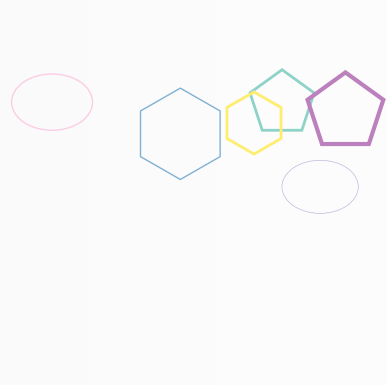[{"shape": "pentagon", "thickness": 2, "radius": 0.43, "center": [0.728, 0.732]}, {"shape": "oval", "thickness": 0.5, "radius": 0.49, "center": [0.826, 0.515]}, {"shape": "hexagon", "thickness": 1, "radius": 0.59, "center": [0.465, 0.652]}, {"shape": "oval", "thickness": 1, "radius": 0.52, "center": [0.134, 0.735]}, {"shape": "pentagon", "thickness": 3, "radius": 0.51, "center": [0.891, 0.709]}, {"shape": "hexagon", "thickness": 2, "radius": 0.4, "center": [0.655, 0.681]}]